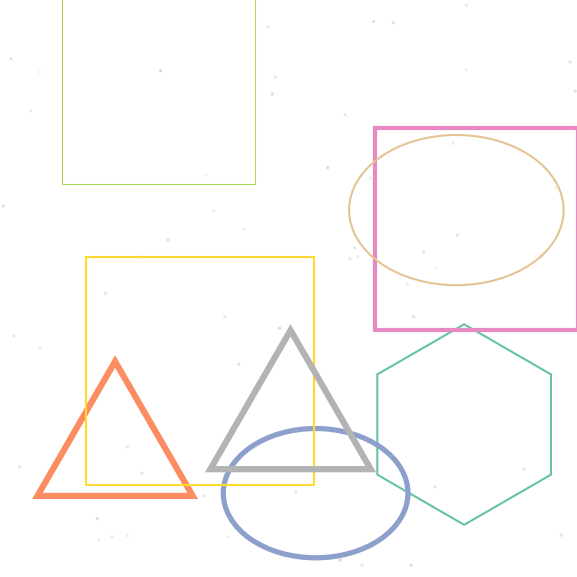[{"shape": "hexagon", "thickness": 1, "radius": 0.87, "center": [0.804, 0.264]}, {"shape": "triangle", "thickness": 3, "radius": 0.78, "center": [0.199, 0.218]}, {"shape": "oval", "thickness": 2.5, "radius": 0.8, "center": [0.547, 0.145]}, {"shape": "square", "thickness": 2, "radius": 0.88, "center": [0.825, 0.603]}, {"shape": "square", "thickness": 0.5, "radius": 0.84, "center": [0.275, 0.848]}, {"shape": "square", "thickness": 1, "radius": 0.98, "center": [0.346, 0.357]}, {"shape": "oval", "thickness": 1, "radius": 0.93, "center": [0.79, 0.635]}, {"shape": "triangle", "thickness": 3, "radius": 0.8, "center": [0.503, 0.267]}]